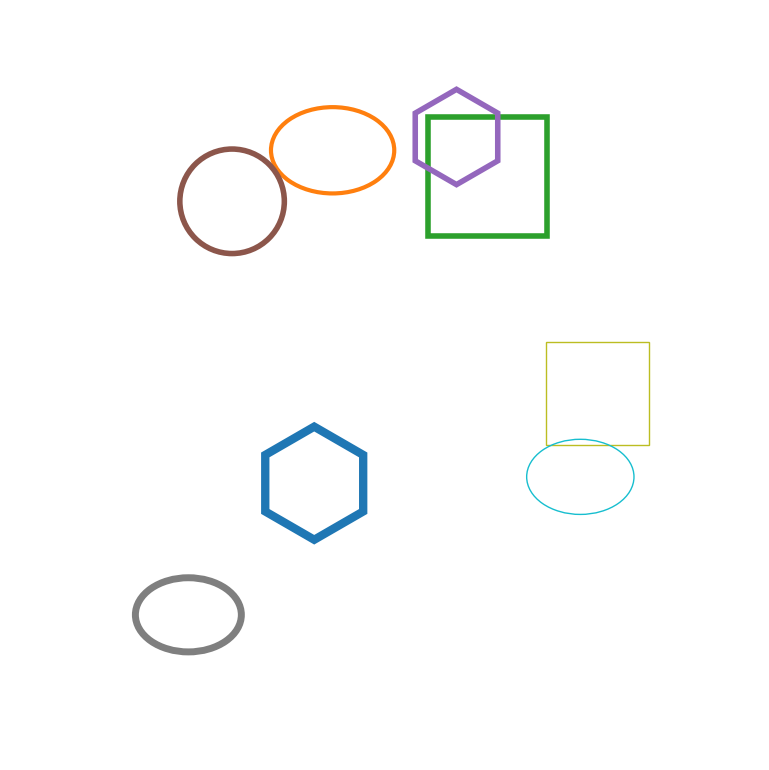[{"shape": "hexagon", "thickness": 3, "radius": 0.37, "center": [0.408, 0.372]}, {"shape": "oval", "thickness": 1.5, "radius": 0.4, "center": [0.432, 0.805]}, {"shape": "square", "thickness": 2, "radius": 0.39, "center": [0.634, 0.77]}, {"shape": "hexagon", "thickness": 2, "radius": 0.31, "center": [0.593, 0.822]}, {"shape": "circle", "thickness": 2, "radius": 0.34, "center": [0.301, 0.739]}, {"shape": "oval", "thickness": 2.5, "radius": 0.34, "center": [0.245, 0.202]}, {"shape": "square", "thickness": 0.5, "radius": 0.33, "center": [0.776, 0.489]}, {"shape": "oval", "thickness": 0.5, "radius": 0.35, "center": [0.754, 0.381]}]